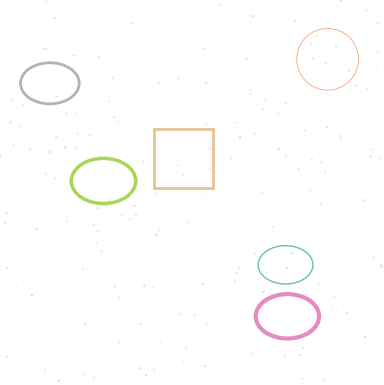[{"shape": "oval", "thickness": 1, "radius": 0.36, "center": [0.742, 0.312]}, {"shape": "circle", "thickness": 0.5, "radius": 0.4, "center": [0.851, 0.846]}, {"shape": "oval", "thickness": 3, "radius": 0.41, "center": [0.747, 0.178]}, {"shape": "oval", "thickness": 2.5, "radius": 0.42, "center": [0.269, 0.53]}, {"shape": "square", "thickness": 2, "radius": 0.38, "center": [0.477, 0.589]}, {"shape": "oval", "thickness": 2, "radius": 0.38, "center": [0.129, 0.784]}]